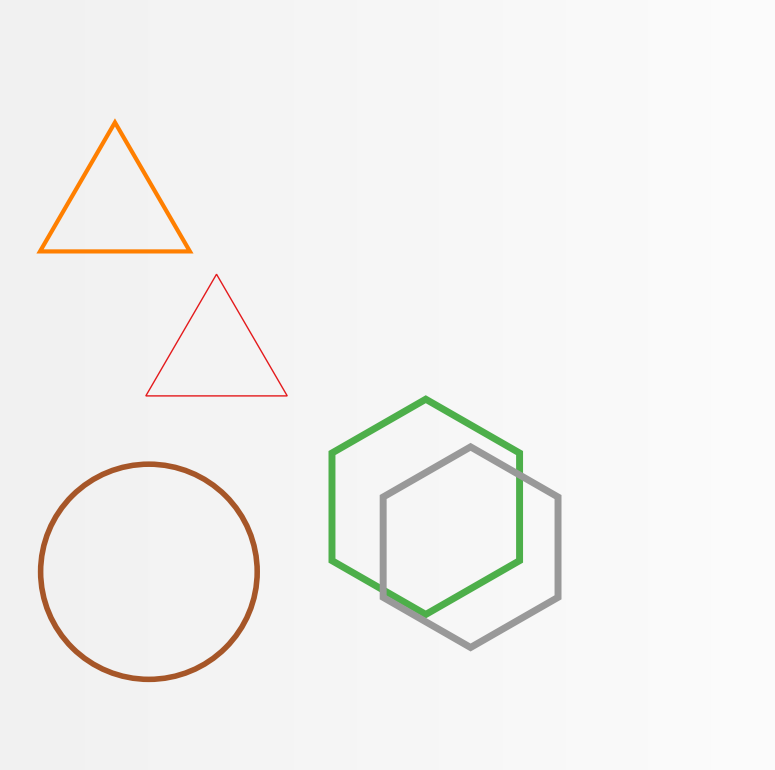[{"shape": "triangle", "thickness": 0.5, "radius": 0.53, "center": [0.279, 0.539]}, {"shape": "hexagon", "thickness": 2.5, "radius": 0.7, "center": [0.549, 0.342]}, {"shape": "triangle", "thickness": 1.5, "radius": 0.56, "center": [0.148, 0.729]}, {"shape": "circle", "thickness": 2, "radius": 0.7, "center": [0.192, 0.257]}, {"shape": "hexagon", "thickness": 2.5, "radius": 0.65, "center": [0.607, 0.289]}]